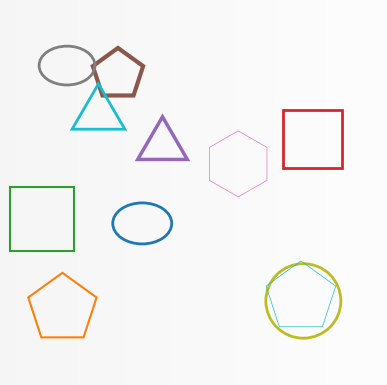[{"shape": "oval", "thickness": 2, "radius": 0.38, "center": [0.367, 0.42]}, {"shape": "pentagon", "thickness": 1.5, "radius": 0.46, "center": [0.161, 0.199]}, {"shape": "square", "thickness": 1.5, "radius": 0.41, "center": [0.109, 0.431]}, {"shape": "square", "thickness": 2, "radius": 0.38, "center": [0.807, 0.639]}, {"shape": "triangle", "thickness": 2.5, "radius": 0.37, "center": [0.419, 0.623]}, {"shape": "pentagon", "thickness": 3, "radius": 0.34, "center": [0.304, 0.807]}, {"shape": "hexagon", "thickness": 0.5, "radius": 0.43, "center": [0.615, 0.574]}, {"shape": "oval", "thickness": 2, "radius": 0.36, "center": [0.173, 0.83]}, {"shape": "circle", "thickness": 2, "radius": 0.48, "center": [0.783, 0.218]}, {"shape": "triangle", "thickness": 2, "radius": 0.39, "center": [0.254, 0.704]}, {"shape": "pentagon", "thickness": 0.5, "radius": 0.47, "center": [0.777, 0.228]}]